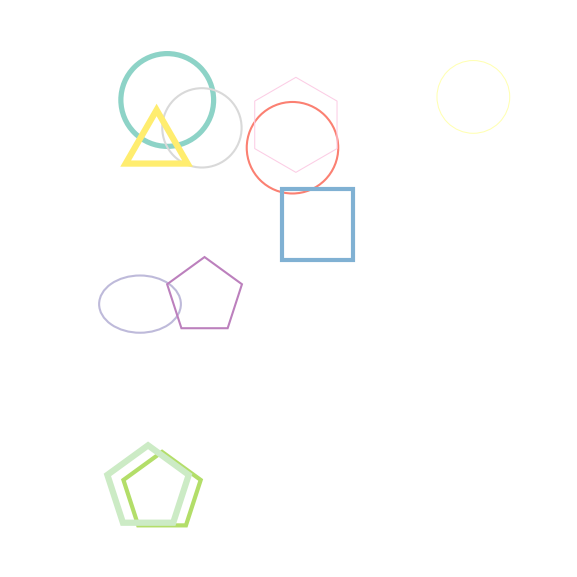[{"shape": "circle", "thickness": 2.5, "radius": 0.4, "center": [0.29, 0.826]}, {"shape": "circle", "thickness": 0.5, "radius": 0.31, "center": [0.82, 0.831]}, {"shape": "oval", "thickness": 1, "radius": 0.35, "center": [0.242, 0.473]}, {"shape": "circle", "thickness": 1, "radius": 0.4, "center": [0.506, 0.743]}, {"shape": "square", "thickness": 2, "radius": 0.31, "center": [0.55, 0.61]}, {"shape": "pentagon", "thickness": 2, "radius": 0.35, "center": [0.281, 0.146]}, {"shape": "hexagon", "thickness": 0.5, "radius": 0.41, "center": [0.512, 0.783]}, {"shape": "circle", "thickness": 1, "radius": 0.34, "center": [0.35, 0.778]}, {"shape": "pentagon", "thickness": 1, "radius": 0.34, "center": [0.354, 0.486]}, {"shape": "pentagon", "thickness": 3, "radius": 0.37, "center": [0.256, 0.154]}, {"shape": "triangle", "thickness": 3, "radius": 0.31, "center": [0.271, 0.747]}]